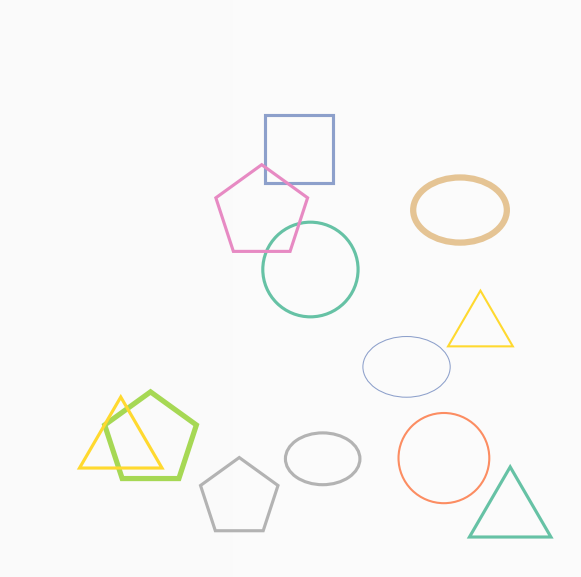[{"shape": "triangle", "thickness": 1.5, "radius": 0.4, "center": [0.878, 0.11]}, {"shape": "circle", "thickness": 1.5, "radius": 0.41, "center": [0.534, 0.532]}, {"shape": "circle", "thickness": 1, "radius": 0.39, "center": [0.764, 0.206]}, {"shape": "oval", "thickness": 0.5, "radius": 0.38, "center": [0.699, 0.364]}, {"shape": "square", "thickness": 1.5, "radius": 0.29, "center": [0.514, 0.741]}, {"shape": "pentagon", "thickness": 1.5, "radius": 0.41, "center": [0.45, 0.631]}, {"shape": "pentagon", "thickness": 2.5, "radius": 0.41, "center": [0.259, 0.238]}, {"shape": "triangle", "thickness": 1.5, "radius": 0.41, "center": [0.208, 0.23]}, {"shape": "triangle", "thickness": 1, "radius": 0.32, "center": [0.827, 0.432]}, {"shape": "oval", "thickness": 3, "radius": 0.4, "center": [0.791, 0.635]}, {"shape": "pentagon", "thickness": 1.5, "radius": 0.35, "center": [0.412, 0.137]}, {"shape": "oval", "thickness": 1.5, "radius": 0.32, "center": [0.555, 0.205]}]